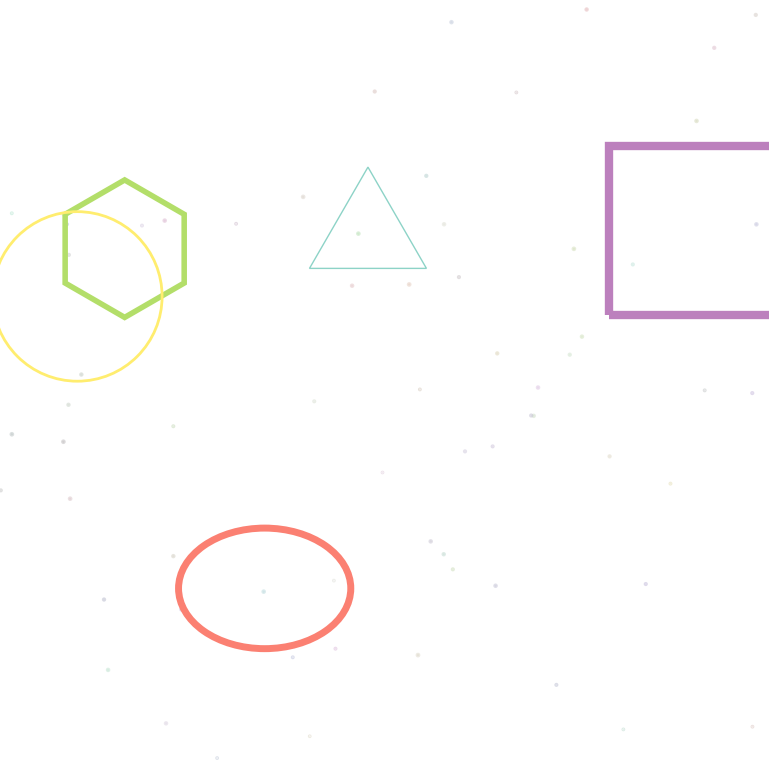[{"shape": "triangle", "thickness": 0.5, "radius": 0.44, "center": [0.478, 0.695]}, {"shape": "oval", "thickness": 2.5, "radius": 0.56, "center": [0.344, 0.236]}, {"shape": "hexagon", "thickness": 2, "radius": 0.45, "center": [0.162, 0.677]}, {"shape": "square", "thickness": 3, "radius": 0.55, "center": [0.9, 0.701]}, {"shape": "circle", "thickness": 1, "radius": 0.55, "center": [0.1, 0.615]}]